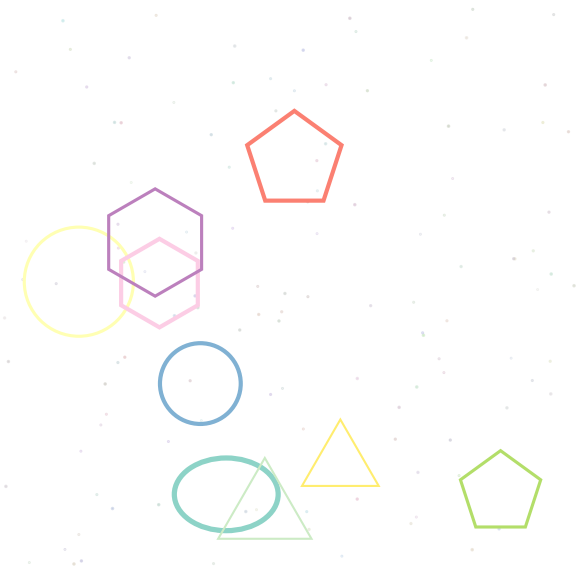[{"shape": "oval", "thickness": 2.5, "radius": 0.45, "center": [0.392, 0.143]}, {"shape": "circle", "thickness": 1.5, "radius": 0.47, "center": [0.137, 0.511]}, {"shape": "pentagon", "thickness": 2, "radius": 0.43, "center": [0.51, 0.721]}, {"shape": "circle", "thickness": 2, "radius": 0.35, "center": [0.347, 0.335]}, {"shape": "pentagon", "thickness": 1.5, "radius": 0.37, "center": [0.867, 0.146]}, {"shape": "hexagon", "thickness": 2, "radius": 0.38, "center": [0.276, 0.509]}, {"shape": "hexagon", "thickness": 1.5, "radius": 0.46, "center": [0.269, 0.579]}, {"shape": "triangle", "thickness": 1, "radius": 0.47, "center": [0.459, 0.113]}, {"shape": "triangle", "thickness": 1, "radius": 0.38, "center": [0.589, 0.196]}]